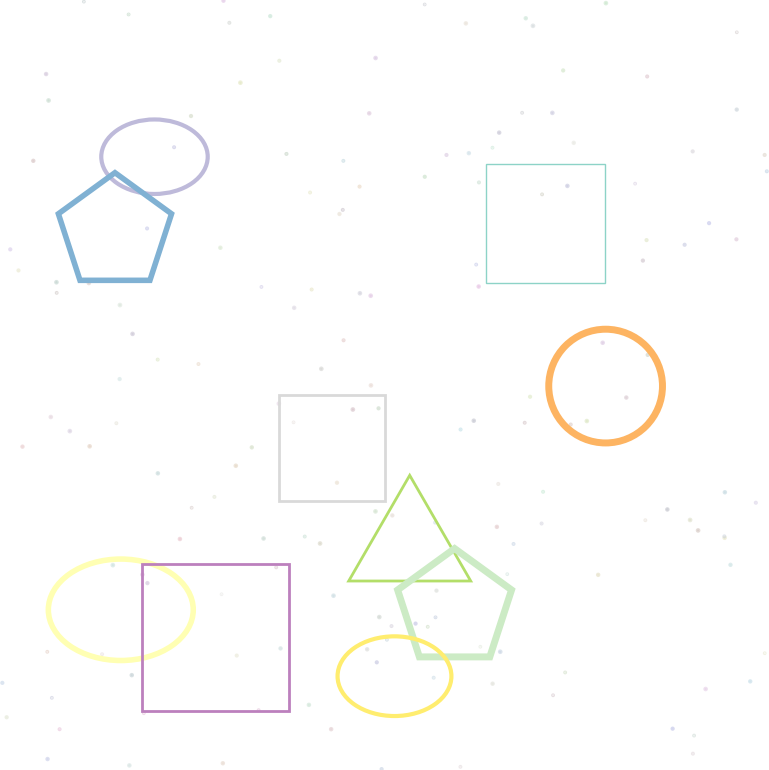[{"shape": "square", "thickness": 0.5, "radius": 0.39, "center": [0.709, 0.709]}, {"shape": "oval", "thickness": 2, "radius": 0.47, "center": [0.157, 0.208]}, {"shape": "oval", "thickness": 1.5, "radius": 0.35, "center": [0.201, 0.796]}, {"shape": "pentagon", "thickness": 2, "radius": 0.39, "center": [0.149, 0.698]}, {"shape": "circle", "thickness": 2.5, "radius": 0.37, "center": [0.787, 0.499]}, {"shape": "triangle", "thickness": 1, "radius": 0.46, "center": [0.532, 0.291]}, {"shape": "square", "thickness": 1, "radius": 0.34, "center": [0.431, 0.418]}, {"shape": "square", "thickness": 1, "radius": 0.48, "center": [0.28, 0.172]}, {"shape": "pentagon", "thickness": 2.5, "radius": 0.39, "center": [0.59, 0.21]}, {"shape": "oval", "thickness": 1.5, "radius": 0.37, "center": [0.512, 0.122]}]